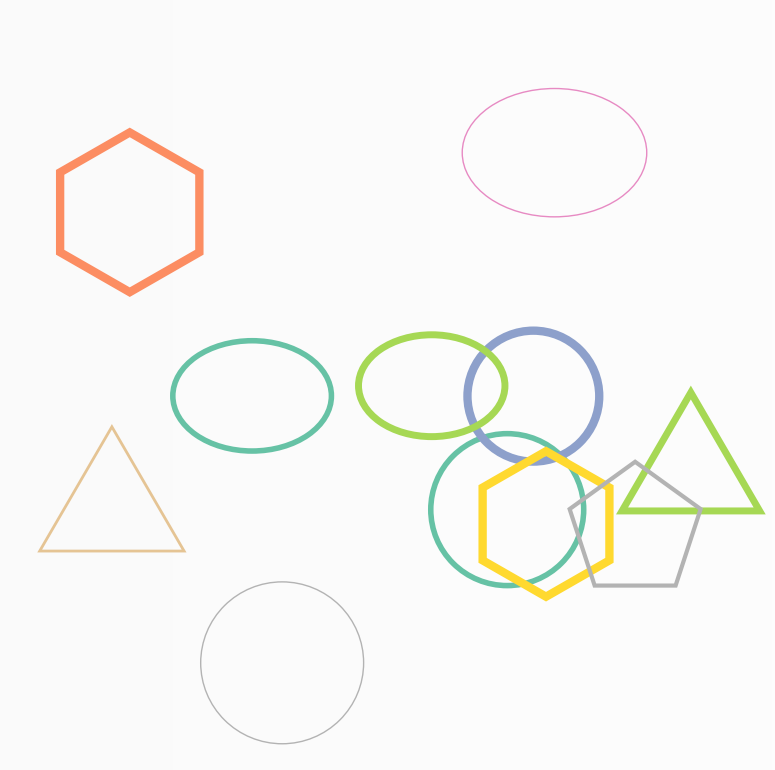[{"shape": "oval", "thickness": 2, "radius": 0.51, "center": [0.325, 0.486]}, {"shape": "circle", "thickness": 2, "radius": 0.49, "center": [0.654, 0.338]}, {"shape": "hexagon", "thickness": 3, "radius": 0.52, "center": [0.167, 0.724]}, {"shape": "circle", "thickness": 3, "radius": 0.43, "center": [0.688, 0.486]}, {"shape": "oval", "thickness": 0.5, "radius": 0.6, "center": [0.715, 0.802]}, {"shape": "oval", "thickness": 2.5, "radius": 0.47, "center": [0.557, 0.499]}, {"shape": "triangle", "thickness": 2.5, "radius": 0.51, "center": [0.891, 0.388]}, {"shape": "hexagon", "thickness": 3, "radius": 0.47, "center": [0.705, 0.32]}, {"shape": "triangle", "thickness": 1, "radius": 0.54, "center": [0.144, 0.338]}, {"shape": "pentagon", "thickness": 1.5, "radius": 0.44, "center": [0.82, 0.311]}, {"shape": "circle", "thickness": 0.5, "radius": 0.53, "center": [0.364, 0.139]}]